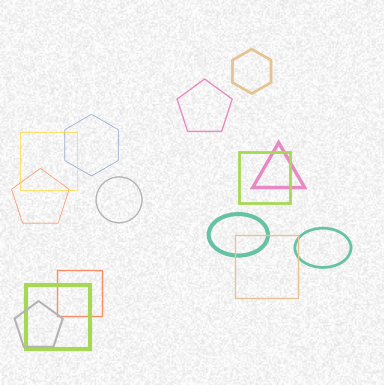[{"shape": "oval", "thickness": 3, "radius": 0.39, "center": [0.619, 0.39]}, {"shape": "oval", "thickness": 2, "radius": 0.36, "center": [0.839, 0.356]}, {"shape": "pentagon", "thickness": 0.5, "radius": 0.39, "center": [0.105, 0.484]}, {"shape": "square", "thickness": 1, "radius": 0.29, "center": [0.207, 0.239]}, {"shape": "hexagon", "thickness": 0.5, "radius": 0.4, "center": [0.238, 0.623]}, {"shape": "pentagon", "thickness": 1, "radius": 0.38, "center": [0.532, 0.72]}, {"shape": "triangle", "thickness": 2.5, "radius": 0.39, "center": [0.724, 0.552]}, {"shape": "square", "thickness": 3, "radius": 0.41, "center": [0.15, 0.176]}, {"shape": "square", "thickness": 2, "radius": 0.33, "center": [0.687, 0.54]}, {"shape": "square", "thickness": 0.5, "radius": 0.37, "center": [0.126, 0.581]}, {"shape": "hexagon", "thickness": 2, "radius": 0.29, "center": [0.654, 0.815]}, {"shape": "square", "thickness": 1, "radius": 0.41, "center": [0.692, 0.308]}, {"shape": "pentagon", "thickness": 1.5, "radius": 0.33, "center": [0.1, 0.152]}, {"shape": "circle", "thickness": 1, "radius": 0.3, "center": [0.309, 0.481]}]